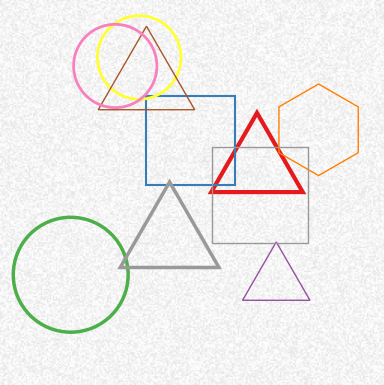[{"shape": "triangle", "thickness": 3, "radius": 0.69, "center": [0.668, 0.57]}, {"shape": "square", "thickness": 1.5, "radius": 0.58, "center": [0.495, 0.636]}, {"shape": "circle", "thickness": 2.5, "radius": 0.75, "center": [0.184, 0.286]}, {"shape": "triangle", "thickness": 1, "radius": 0.51, "center": [0.718, 0.271]}, {"shape": "hexagon", "thickness": 1, "radius": 0.59, "center": [0.827, 0.663]}, {"shape": "circle", "thickness": 2, "radius": 0.54, "center": [0.361, 0.851]}, {"shape": "triangle", "thickness": 1, "radius": 0.72, "center": [0.38, 0.787]}, {"shape": "circle", "thickness": 2, "radius": 0.54, "center": [0.299, 0.829]}, {"shape": "square", "thickness": 1, "radius": 0.62, "center": [0.676, 0.494]}, {"shape": "triangle", "thickness": 2.5, "radius": 0.74, "center": [0.441, 0.379]}]